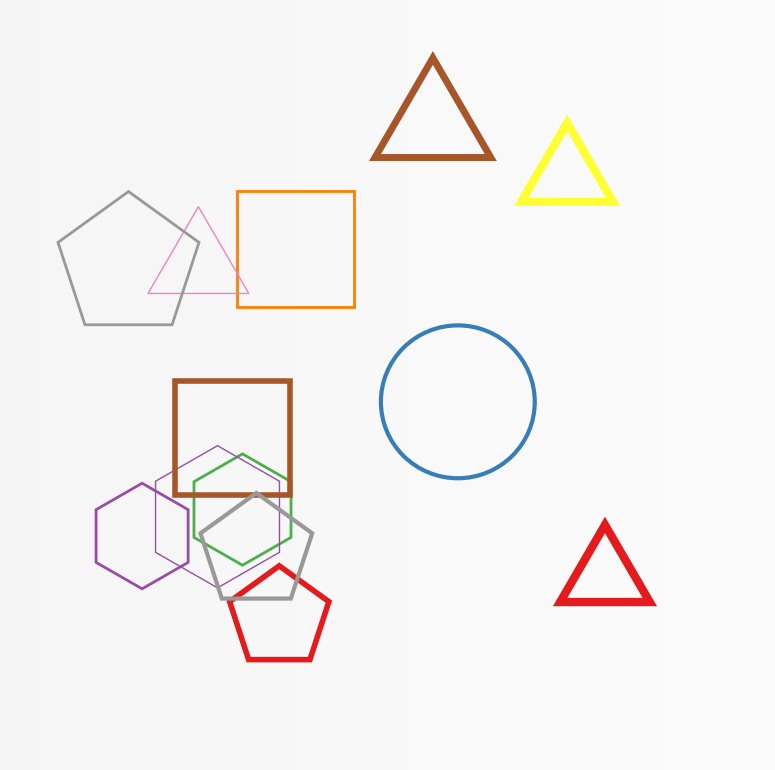[{"shape": "pentagon", "thickness": 2, "radius": 0.34, "center": [0.36, 0.198]}, {"shape": "triangle", "thickness": 3, "radius": 0.33, "center": [0.781, 0.252]}, {"shape": "circle", "thickness": 1.5, "radius": 0.5, "center": [0.591, 0.478]}, {"shape": "hexagon", "thickness": 1, "radius": 0.36, "center": [0.313, 0.338]}, {"shape": "hexagon", "thickness": 0.5, "radius": 0.46, "center": [0.281, 0.329]}, {"shape": "hexagon", "thickness": 1, "radius": 0.34, "center": [0.183, 0.304]}, {"shape": "square", "thickness": 1, "radius": 0.38, "center": [0.381, 0.676]}, {"shape": "triangle", "thickness": 3, "radius": 0.34, "center": [0.732, 0.772]}, {"shape": "square", "thickness": 2, "radius": 0.37, "center": [0.3, 0.431]}, {"shape": "triangle", "thickness": 2.5, "radius": 0.43, "center": [0.559, 0.839]}, {"shape": "triangle", "thickness": 0.5, "radius": 0.38, "center": [0.256, 0.656]}, {"shape": "pentagon", "thickness": 1, "radius": 0.48, "center": [0.166, 0.656]}, {"shape": "pentagon", "thickness": 1.5, "radius": 0.38, "center": [0.331, 0.284]}]